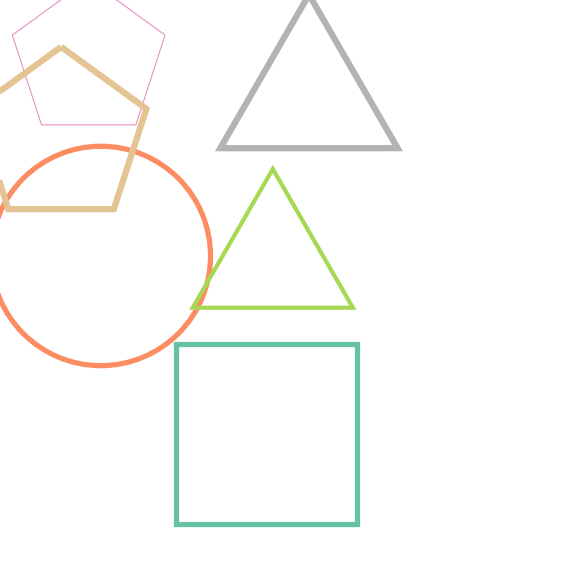[{"shape": "square", "thickness": 2.5, "radius": 0.78, "center": [0.461, 0.248]}, {"shape": "circle", "thickness": 2.5, "radius": 0.95, "center": [0.175, 0.556]}, {"shape": "pentagon", "thickness": 0.5, "radius": 0.7, "center": [0.154, 0.895]}, {"shape": "triangle", "thickness": 2, "radius": 0.8, "center": [0.472, 0.546]}, {"shape": "pentagon", "thickness": 3, "radius": 0.78, "center": [0.106, 0.763]}, {"shape": "triangle", "thickness": 3, "radius": 0.89, "center": [0.535, 0.831]}]